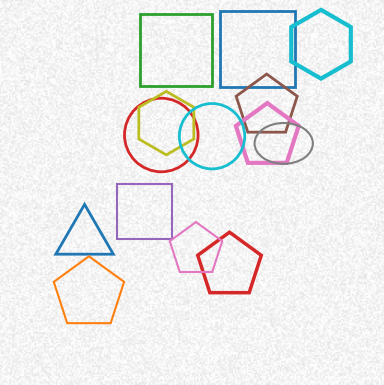[{"shape": "triangle", "thickness": 2, "radius": 0.43, "center": [0.22, 0.383]}, {"shape": "square", "thickness": 2, "radius": 0.49, "center": [0.668, 0.873]}, {"shape": "pentagon", "thickness": 1.5, "radius": 0.48, "center": [0.231, 0.238]}, {"shape": "square", "thickness": 2, "radius": 0.47, "center": [0.458, 0.87]}, {"shape": "pentagon", "thickness": 2.5, "radius": 0.43, "center": [0.596, 0.31]}, {"shape": "circle", "thickness": 2, "radius": 0.48, "center": [0.419, 0.649]}, {"shape": "square", "thickness": 1.5, "radius": 0.36, "center": [0.375, 0.451]}, {"shape": "pentagon", "thickness": 2, "radius": 0.42, "center": [0.693, 0.724]}, {"shape": "pentagon", "thickness": 1.5, "radius": 0.36, "center": [0.509, 0.352]}, {"shape": "pentagon", "thickness": 3, "radius": 0.43, "center": [0.694, 0.646]}, {"shape": "oval", "thickness": 1.5, "radius": 0.38, "center": [0.737, 0.628]}, {"shape": "hexagon", "thickness": 2, "radius": 0.41, "center": [0.432, 0.68]}, {"shape": "hexagon", "thickness": 3, "radius": 0.45, "center": [0.834, 0.885]}, {"shape": "circle", "thickness": 2, "radius": 0.42, "center": [0.551, 0.646]}]